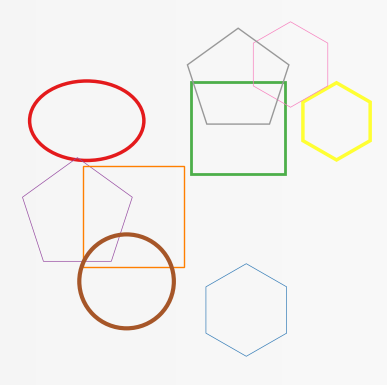[{"shape": "oval", "thickness": 2.5, "radius": 0.74, "center": [0.224, 0.686]}, {"shape": "hexagon", "thickness": 0.5, "radius": 0.6, "center": [0.636, 0.195]}, {"shape": "square", "thickness": 2, "radius": 0.6, "center": [0.614, 0.668]}, {"shape": "pentagon", "thickness": 0.5, "radius": 0.74, "center": [0.2, 0.442]}, {"shape": "square", "thickness": 1, "radius": 0.65, "center": [0.344, 0.437]}, {"shape": "hexagon", "thickness": 2.5, "radius": 0.5, "center": [0.868, 0.685]}, {"shape": "circle", "thickness": 3, "radius": 0.61, "center": [0.327, 0.269]}, {"shape": "hexagon", "thickness": 0.5, "radius": 0.56, "center": [0.75, 0.832]}, {"shape": "pentagon", "thickness": 1, "radius": 0.69, "center": [0.615, 0.789]}]